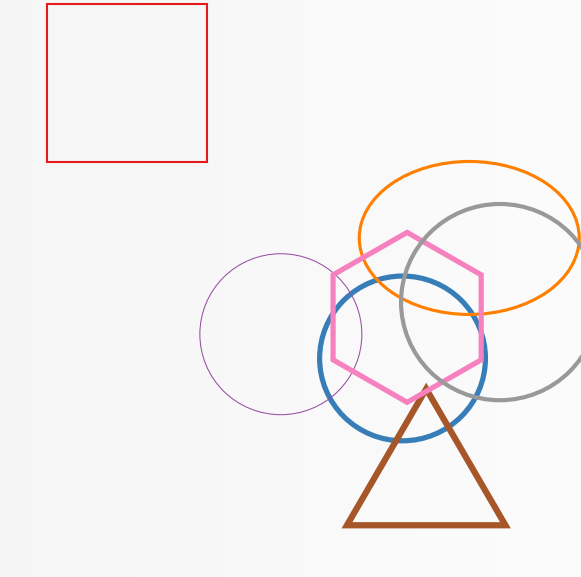[{"shape": "square", "thickness": 1, "radius": 0.69, "center": [0.219, 0.855]}, {"shape": "circle", "thickness": 2.5, "radius": 0.71, "center": [0.693, 0.378]}, {"shape": "circle", "thickness": 0.5, "radius": 0.7, "center": [0.483, 0.42]}, {"shape": "oval", "thickness": 1.5, "radius": 0.95, "center": [0.807, 0.587]}, {"shape": "triangle", "thickness": 3, "radius": 0.79, "center": [0.733, 0.168]}, {"shape": "hexagon", "thickness": 2.5, "radius": 0.74, "center": [0.7, 0.45]}, {"shape": "circle", "thickness": 2, "radius": 0.85, "center": [0.86, 0.476]}]